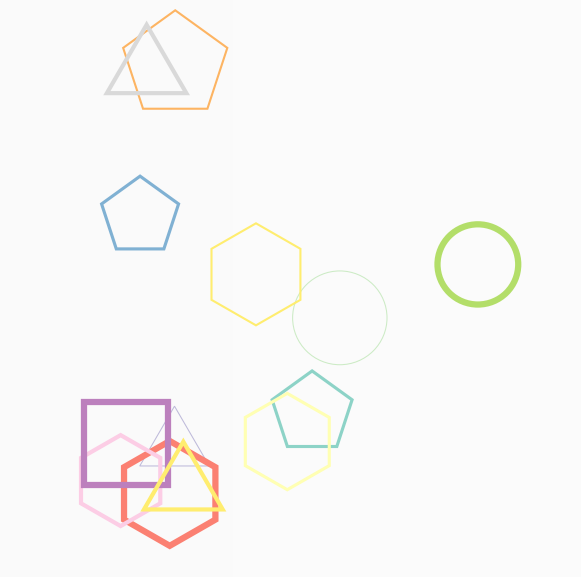[{"shape": "pentagon", "thickness": 1.5, "radius": 0.36, "center": [0.537, 0.284]}, {"shape": "hexagon", "thickness": 1.5, "radius": 0.42, "center": [0.494, 0.235]}, {"shape": "triangle", "thickness": 0.5, "radius": 0.35, "center": [0.3, 0.227]}, {"shape": "hexagon", "thickness": 3, "radius": 0.45, "center": [0.292, 0.145]}, {"shape": "pentagon", "thickness": 1.5, "radius": 0.35, "center": [0.241, 0.624]}, {"shape": "pentagon", "thickness": 1, "radius": 0.47, "center": [0.301, 0.887]}, {"shape": "circle", "thickness": 3, "radius": 0.35, "center": [0.822, 0.541]}, {"shape": "hexagon", "thickness": 2, "radius": 0.39, "center": [0.208, 0.167]}, {"shape": "triangle", "thickness": 2, "radius": 0.39, "center": [0.252, 0.877]}, {"shape": "square", "thickness": 3, "radius": 0.36, "center": [0.217, 0.231]}, {"shape": "circle", "thickness": 0.5, "radius": 0.41, "center": [0.585, 0.449]}, {"shape": "triangle", "thickness": 2, "radius": 0.39, "center": [0.315, 0.156]}, {"shape": "hexagon", "thickness": 1, "radius": 0.44, "center": [0.44, 0.524]}]